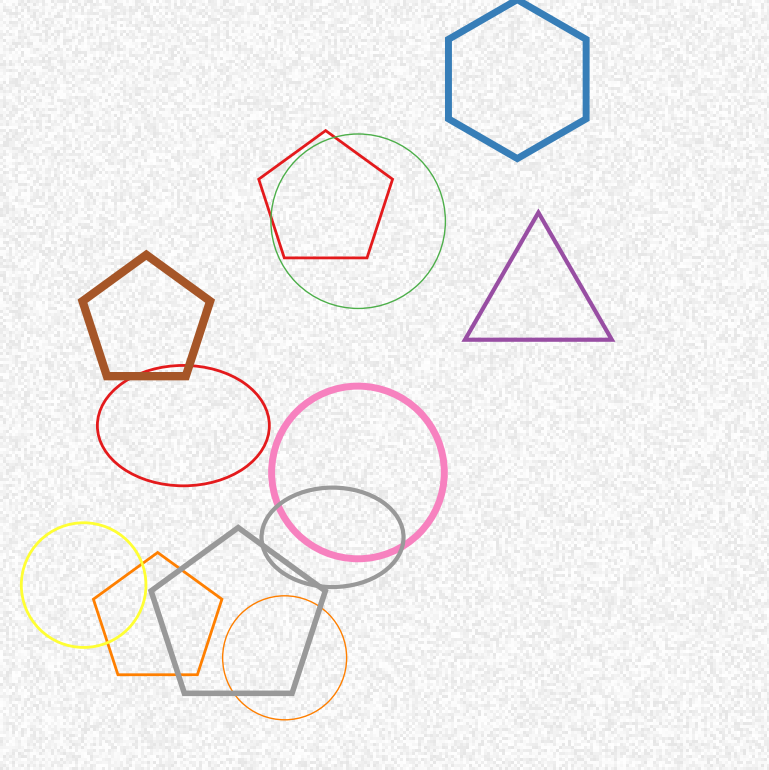[{"shape": "pentagon", "thickness": 1, "radius": 0.46, "center": [0.423, 0.739]}, {"shape": "oval", "thickness": 1, "radius": 0.56, "center": [0.238, 0.447]}, {"shape": "hexagon", "thickness": 2.5, "radius": 0.52, "center": [0.672, 0.897]}, {"shape": "circle", "thickness": 0.5, "radius": 0.57, "center": [0.465, 0.713]}, {"shape": "triangle", "thickness": 1.5, "radius": 0.55, "center": [0.699, 0.614]}, {"shape": "pentagon", "thickness": 1, "radius": 0.44, "center": [0.205, 0.195]}, {"shape": "circle", "thickness": 0.5, "radius": 0.4, "center": [0.37, 0.146]}, {"shape": "circle", "thickness": 1, "radius": 0.4, "center": [0.109, 0.24]}, {"shape": "pentagon", "thickness": 3, "radius": 0.44, "center": [0.19, 0.582]}, {"shape": "circle", "thickness": 2.5, "radius": 0.56, "center": [0.465, 0.386]}, {"shape": "oval", "thickness": 1.5, "radius": 0.46, "center": [0.432, 0.302]}, {"shape": "pentagon", "thickness": 2, "radius": 0.59, "center": [0.309, 0.196]}]